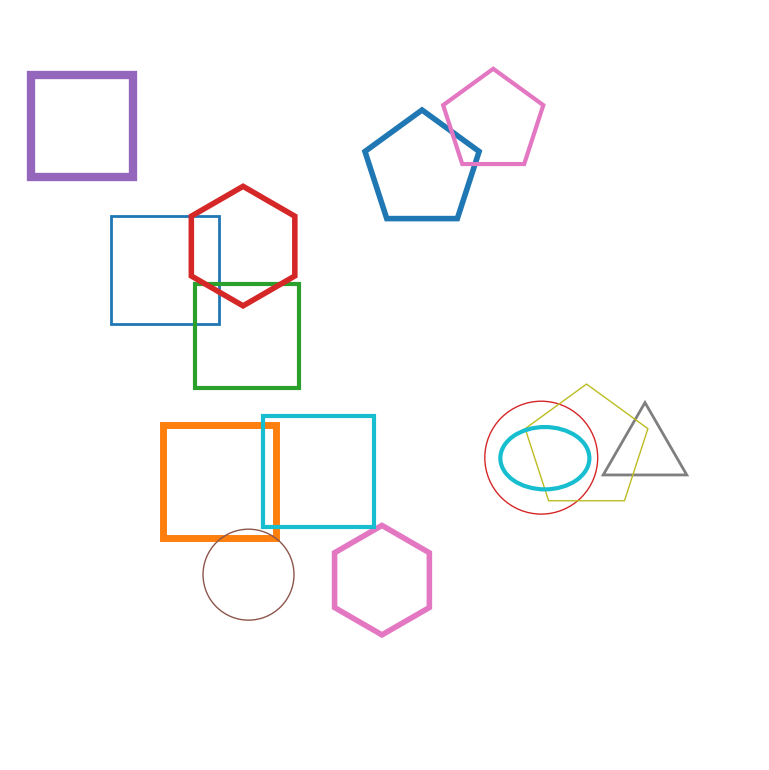[{"shape": "pentagon", "thickness": 2, "radius": 0.39, "center": [0.548, 0.779]}, {"shape": "square", "thickness": 1, "radius": 0.35, "center": [0.215, 0.65]}, {"shape": "square", "thickness": 2.5, "radius": 0.37, "center": [0.286, 0.375]}, {"shape": "square", "thickness": 1.5, "radius": 0.34, "center": [0.321, 0.564]}, {"shape": "hexagon", "thickness": 2, "radius": 0.39, "center": [0.316, 0.68]}, {"shape": "circle", "thickness": 0.5, "radius": 0.37, "center": [0.703, 0.406]}, {"shape": "square", "thickness": 3, "radius": 0.33, "center": [0.106, 0.837]}, {"shape": "circle", "thickness": 0.5, "radius": 0.3, "center": [0.323, 0.254]}, {"shape": "pentagon", "thickness": 1.5, "radius": 0.34, "center": [0.641, 0.842]}, {"shape": "hexagon", "thickness": 2, "radius": 0.36, "center": [0.496, 0.247]}, {"shape": "triangle", "thickness": 1, "radius": 0.31, "center": [0.838, 0.415]}, {"shape": "pentagon", "thickness": 0.5, "radius": 0.42, "center": [0.762, 0.417]}, {"shape": "square", "thickness": 1.5, "radius": 0.36, "center": [0.414, 0.387]}, {"shape": "oval", "thickness": 1.5, "radius": 0.29, "center": [0.708, 0.405]}]